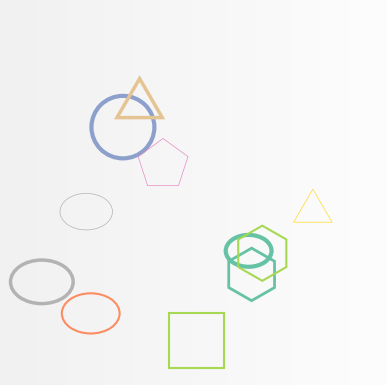[{"shape": "oval", "thickness": 3, "radius": 0.3, "center": [0.642, 0.348]}, {"shape": "hexagon", "thickness": 2, "radius": 0.34, "center": [0.649, 0.287]}, {"shape": "oval", "thickness": 1.5, "radius": 0.37, "center": [0.234, 0.186]}, {"shape": "circle", "thickness": 3, "radius": 0.41, "center": [0.317, 0.67]}, {"shape": "pentagon", "thickness": 0.5, "radius": 0.34, "center": [0.421, 0.572]}, {"shape": "square", "thickness": 1.5, "radius": 0.36, "center": [0.508, 0.115]}, {"shape": "hexagon", "thickness": 1.5, "radius": 0.36, "center": [0.677, 0.342]}, {"shape": "triangle", "thickness": 0.5, "radius": 0.29, "center": [0.807, 0.451]}, {"shape": "triangle", "thickness": 2.5, "radius": 0.34, "center": [0.36, 0.728]}, {"shape": "oval", "thickness": 0.5, "radius": 0.34, "center": [0.223, 0.45]}, {"shape": "oval", "thickness": 2.5, "radius": 0.4, "center": [0.108, 0.268]}]